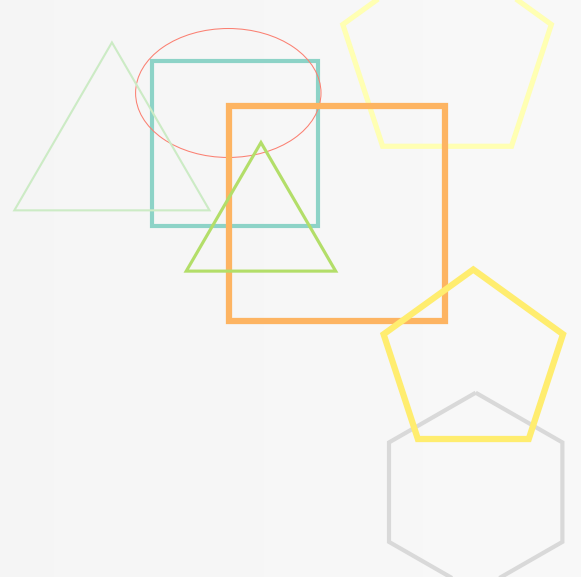[{"shape": "square", "thickness": 2, "radius": 0.72, "center": [0.404, 0.751]}, {"shape": "pentagon", "thickness": 2.5, "radius": 0.94, "center": [0.769, 0.898]}, {"shape": "oval", "thickness": 0.5, "radius": 0.8, "center": [0.393, 0.838]}, {"shape": "square", "thickness": 3, "radius": 0.93, "center": [0.579, 0.629]}, {"shape": "triangle", "thickness": 1.5, "radius": 0.74, "center": [0.449, 0.604]}, {"shape": "hexagon", "thickness": 2, "radius": 0.86, "center": [0.818, 0.147]}, {"shape": "triangle", "thickness": 1, "radius": 0.97, "center": [0.193, 0.732]}, {"shape": "pentagon", "thickness": 3, "radius": 0.81, "center": [0.814, 0.37]}]